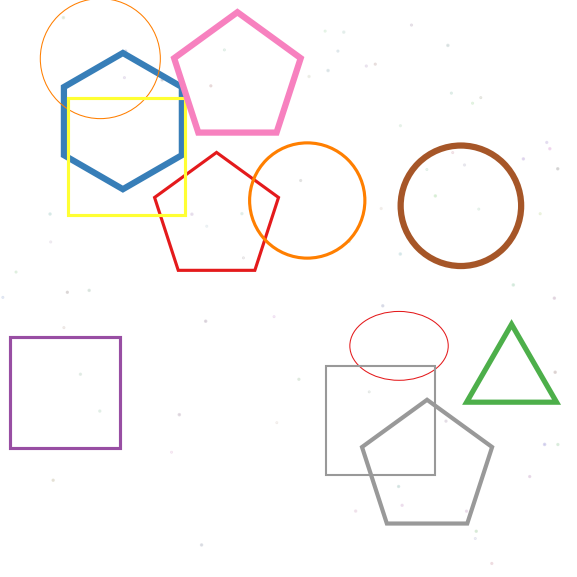[{"shape": "oval", "thickness": 0.5, "radius": 0.43, "center": [0.691, 0.4]}, {"shape": "pentagon", "thickness": 1.5, "radius": 0.56, "center": [0.375, 0.622]}, {"shape": "hexagon", "thickness": 3, "radius": 0.59, "center": [0.213, 0.789]}, {"shape": "triangle", "thickness": 2.5, "radius": 0.45, "center": [0.886, 0.348]}, {"shape": "square", "thickness": 1.5, "radius": 0.48, "center": [0.113, 0.32]}, {"shape": "circle", "thickness": 0.5, "radius": 0.52, "center": [0.174, 0.898]}, {"shape": "circle", "thickness": 1.5, "radius": 0.5, "center": [0.532, 0.652]}, {"shape": "square", "thickness": 1.5, "radius": 0.51, "center": [0.218, 0.727]}, {"shape": "circle", "thickness": 3, "radius": 0.52, "center": [0.798, 0.643]}, {"shape": "pentagon", "thickness": 3, "radius": 0.58, "center": [0.411, 0.863]}, {"shape": "square", "thickness": 1, "radius": 0.47, "center": [0.659, 0.271]}, {"shape": "pentagon", "thickness": 2, "radius": 0.59, "center": [0.739, 0.188]}]